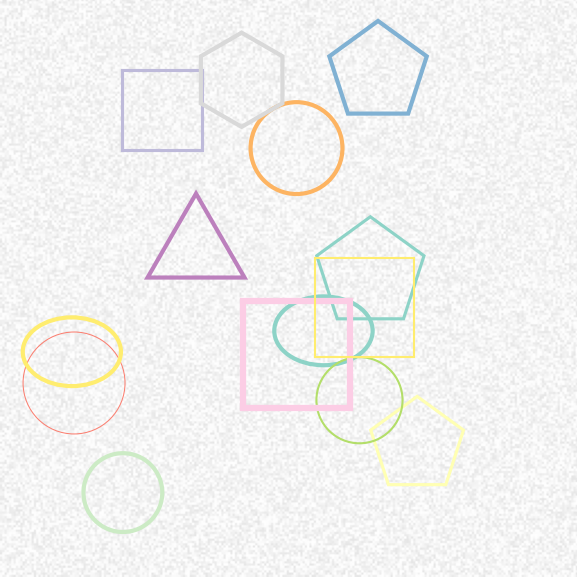[{"shape": "oval", "thickness": 2, "radius": 0.43, "center": [0.56, 0.426]}, {"shape": "pentagon", "thickness": 1.5, "radius": 0.49, "center": [0.641, 0.526]}, {"shape": "pentagon", "thickness": 1.5, "radius": 0.42, "center": [0.722, 0.228]}, {"shape": "square", "thickness": 1.5, "radius": 0.35, "center": [0.28, 0.809]}, {"shape": "circle", "thickness": 0.5, "radius": 0.44, "center": [0.128, 0.336]}, {"shape": "pentagon", "thickness": 2, "radius": 0.44, "center": [0.655, 0.874]}, {"shape": "circle", "thickness": 2, "radius": 0.4, "center": [0.513, 0.743]}, {"shape": "circle", "thickness": 1, "radius": 0.37, "center": [0.622, 0.306]}, {"shape": "square", "thickness": 3, "radius": 0.46, "center": [0.514, 0.386]}, {"shape": "hexagon", "thickness": 2, "radius": 0.41, "center": [0.418, 0.861]}, {"shape": "triangle", "thickness": 2, "radius": 0.48, "center": [0.339, 0.567]}, {"shape": "circle", "thickness": 2, "radius": 0.34, "center": [0.213, 0.146]}, {"shape": "oval", "thickness": 2, "radius": 0.43, "center": [0.124, 0.39]}, {"shape": "square", "thickness": 1, "radius": 0.43, "center": [0.631, 0.467]}]